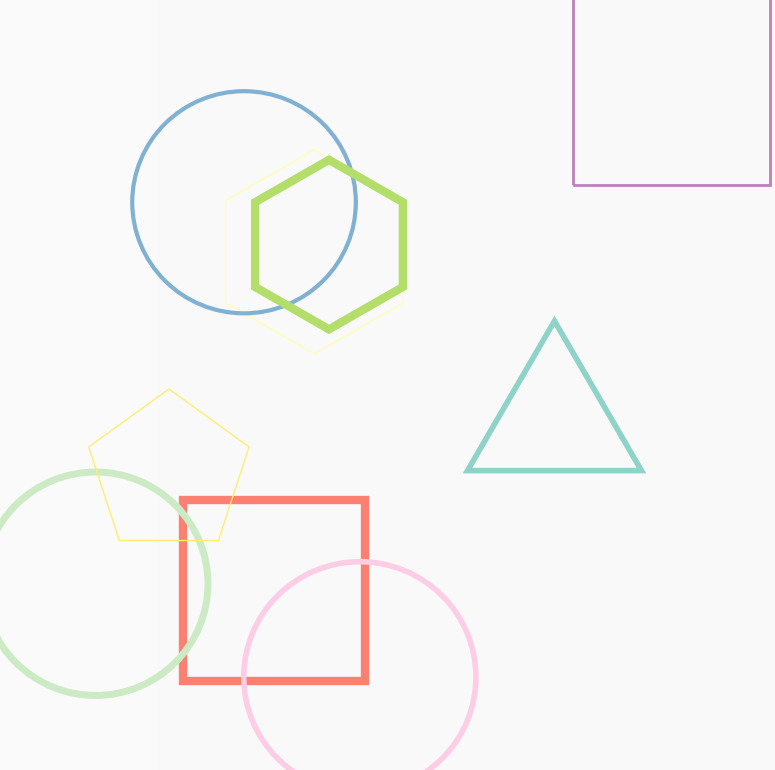[{"shape": "triangle", "thickness": 2, "radius": 0.65, "center": [0.715, 0.454]}, {"shape": "hexagon", "thickness": 0.5, "radius": 0.66, "center": [0.406, 0.673]}, {"shape": "square", "thickness": 3, "radius": 0.59, "center": [0.353, 0.233]}, {"shape": "circle", "thickness": 1.5, "radius": 0.72, "center": [0.315, 0.737]}, {"shape": "hexagon", "thickness": 3, "radius": 0.55, "center": [0.425, 0.682]}, {"shape": "circle", "thickness": 2, "radius": 0.75, "center": [0.464, 0.121]}, {"shape": "square", "thickness": 1, "radius": 0.63, "center": [0.866, 0.886]}, {"shape": "circle", "thickness": 2.5, "radius": 0.73, "center": [0.123, 0.242]}, {"shape": "pentagon", "thickness": 0.5, "radius": 0.54, "center": [0.218, 0.386]}]